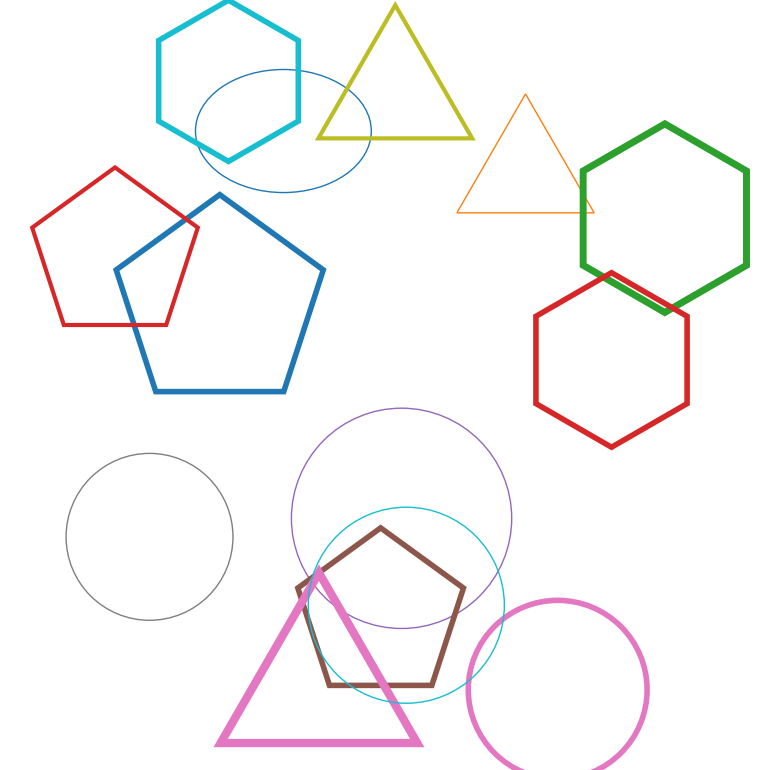[{"shape": "oval", "thickness": 0.5, "radius": 0.57, "center": [0.368, 0.83]}, {"shape": "pentagon", "thickness": 2, "radius": 0.71, "center": [0.285, 0.606]}, {"shape": "triangle", "thickness": 0.5, "radius": 0.51, "center": [0.683, 0.775]}, {"shape": "hexagon", "thickness": 2.5, "radius": 0.61, "center": [0.863, 0.717]}, {"shape": "pentagon", "thickness": 1.5, "radius": 0.57, "center": [0.149, 0.669]}, {"shape": "hexagon", "thickness": 2, "radius": 0.57, "center": [0.794, 0.533]}, {"shape": "circle", "thickness": 0.5, "radius": 0.72, "center": [0.522, 0.327]}, {"shape": "pentagon", "thickness": 2, "radius": 0.57, "center": [0.494, 0.201]}, {"shape": "circle", "thickness": 2, "radius": 0.58, "center": [0.724, 0.104]}, {"shape": "triangle", "thickness": 3, "radius": 0.74, "center": [0.414, 0.109]}, {"shape": "circle", "thickness": 0.5, "radius": 0.54, "center": [0.194, 0.303]}, {"shape": "triangle", "thickness": 1.5, "radius": 0.58, "center": [0.513, 0.878]}, {"shape": "circle", "thickness": 0.5, "radius": 0.64, "center": [0.528, 0.214]}, {"shape": "hexagon", "thickness": 2, "radius": 0.52, "center": [0.297, 0.895]}]